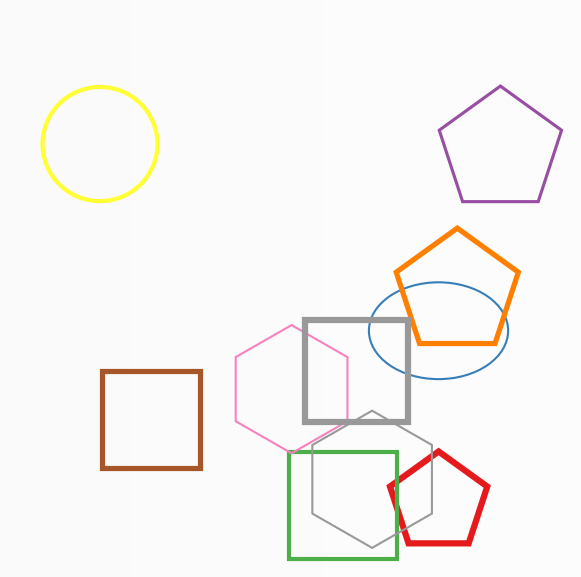[{"shape": "pentagon", "thickness": 3, "radius": 0.44, "center": [0.755, 0.129]}, {"shape": "oval", "thickness": 1, "radius": 0.6, "center": [0.754, 0.426]}, {"shape": "square", "thickness": 2, "radius": 0.47, "center": [0.59, 0.124]}, {"shape": "pentagon", "thickness": 1.5, "radius": 0.55, "center": [0.861, 0.739]}, {"shape": "pentagon", "thickness": 2.5, "radius": 0.55, "center": [0.787, 0.494]}, {"shape": "circle", "thickness": 2, "radius": 0.49, "center": [0.172, 0.75]}, {"shape": "square", "thickness": 2.5, "radius": 0.42, "center": [0.26, 0.273]}, {"shape": "hexagon", "thickness": 1, "radius": 0.56, "center": [0.502, 0.325]}, {"shape": "hexagon", "thickness": 1, "radius": 0.59, "center": [0.64, 0.169]}, {"shape": "square", "thickness": 3, "radius": 0.44, "center": [0.614, 0.357]}]